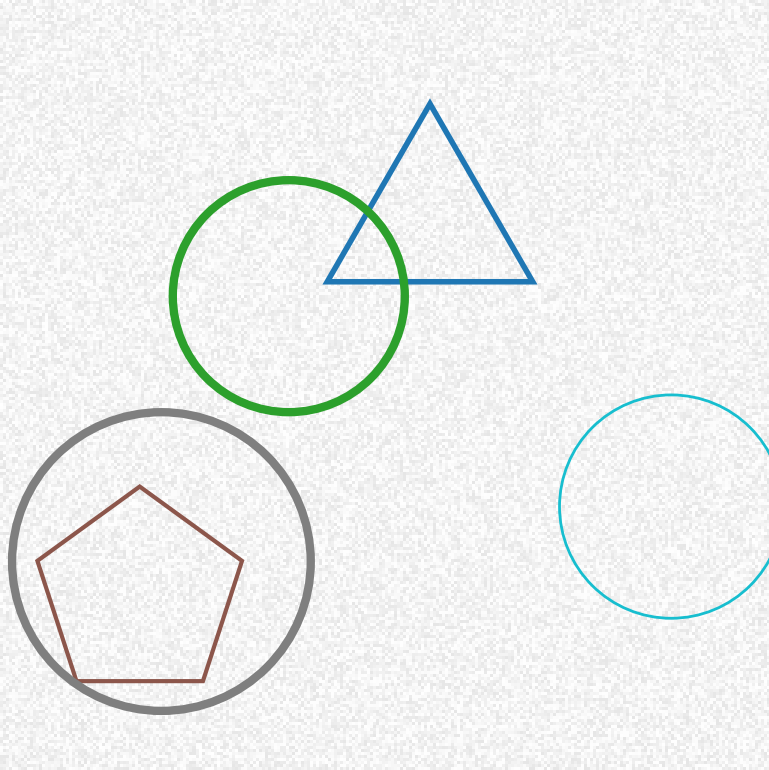[{"shape": "triangle", "thickness": 2, "radius": 0.77, "center": [0.558, 0.711]}, {"shape": "circle", "thickness": 3, "radius": 0.75, "center": [0.375, 0.615]}, {"shape": "pentagon", "thickness": 1.5, "radius": 0.7, "center": [0.181, 0.228]}, {"shape": "circle", "thickness": 3, "radius": 0.97, "center": [0.21, 0.271]}, {"shape": "circle", "thickness": 1, "radius": 0.73, "center": [0.872, 0.342]}]